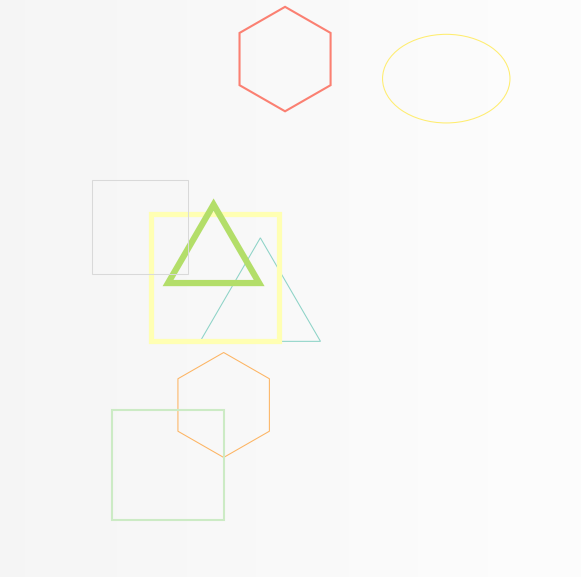[{"shape": "triangle", "thickness": 0.5, "radius": 0.6, "center": [0.448, 0.468]}, {"shape": "square", "thickness": 2.5, "radius": 0.55, "center": [0.37, 0.518]}, {"shape": "hexagon", "thickness": 1, "radius": 0.45, "center": [0.49, 0.897]}, {"shape": "hexagon", "thickness": 0.5, "radius": 0.45, "center": [0.385, 0.298]}, {"shape": "triangle", "thickness": 3, "radius": 0.45, "center": [0.367, 0.554]}, {"shape": "square", "thickness": 0.5, "radius": 0.41, "center": [0.241, 0.606]}, {"shape": "square", "thickness": 1, "radius": 0.48, "center": [0.289, 0.194]}, {"shape": "oval", "thickness": 0.5, "radius": 0.55, "center": [0.768, 0.863]}]